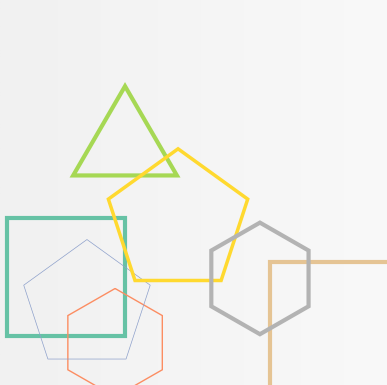[{"shape": "square", "thickness": 3, "radius": 0.76, "center": [0.17, 0.281]}, {"shape": "hexagon", "thickness": 1, "radius": 0.7, "center": [0.297, 0.11]}, {"shape": "pentagon", "thickness": 0.5, "radius": 0.86, "center": [0.224, 0.206]}, {"shape": "triangle", "thickness": 3, "radius": 0.77, "center": [0.323, 0.622]}, {"shape": "pentagon", "thickness": 2.5, "radius": 0.95, "center": [0.459, 0.424]}, {"shape": "square", "thickness": 3, "radius": 0.93, "center": [0.884, 0.132]}, {"shape": "hexagon", "thickness": 3, "radius": 0.72, "center": [0.671, 0.277]}]